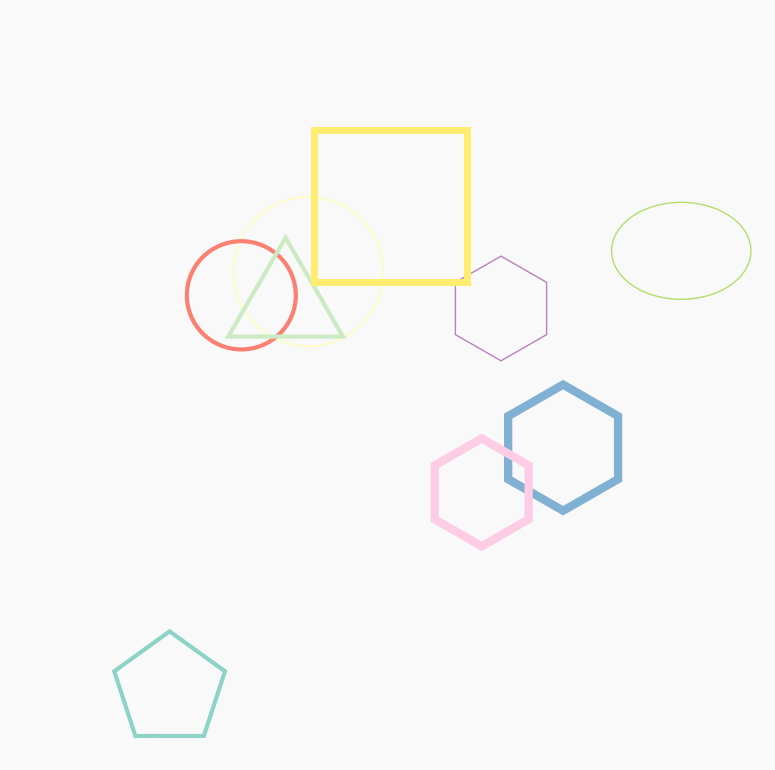[{"shape": "pentagon", "thickness": 1.5, "radius": 0.38, "center": [0.219, 0.105]}, {"shape": "circle", "thickness": 0.5, "radius": 0.48, "center": [0.398, 0.647]}, {"shape": "circle", "thickness": 1.5, "radius": 0.35, "center": [0.311, 0.616]}, {"shape": "hexagon", "thickness": 3, "radius": 0.41, "center": [0.727, 0.419]}, {"shape": "oval", "thickness": 0.5, "radius": 0.45, "center": [0.879, 0.674]}, {"shape": "hexagon", "thickness": 3, "radius": 0.35, "center": [0.621, 0.361]}, {"shape": "hexagon", "thickness": 0.5, "radius": 0.34, "center": [0.646, 0.599]}, {"shape": "triangle", "thickness": 1.5, "radius": 0.43, "center": [0.369, 0.606]}, {"shape": "square", "thickness": 2.5, "radius": 0.49, "center": [0.504, 0.732]}]